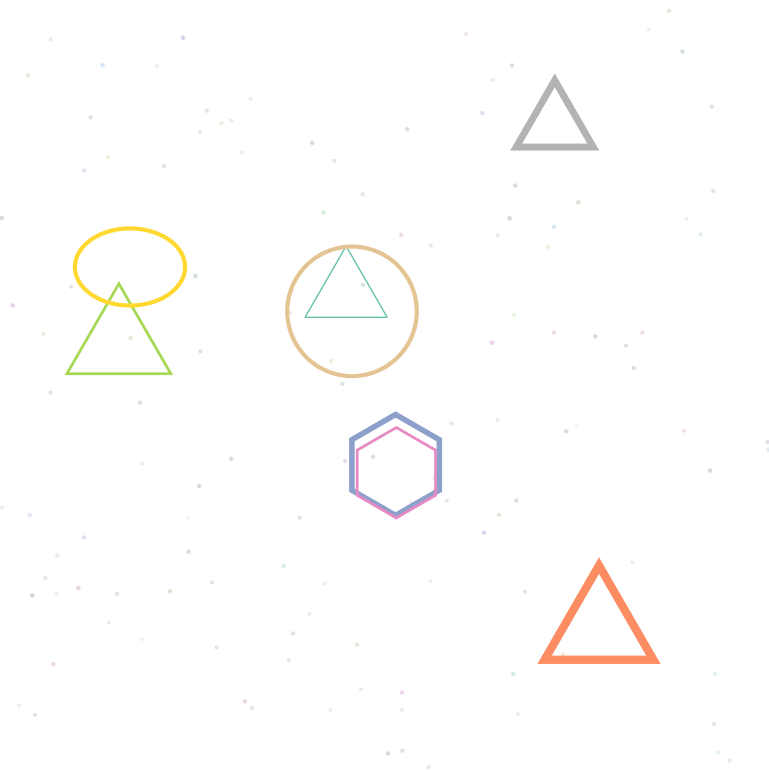[{"shape": "triangle", "thickness": 0.5, "radius": 0.31, "center": [0.45, 0.619]}, {"shape": "triangle", "thickness": 3, "radius": 0.41, "center": [0.778, 0.184]}, {"shape": "hexagon", "thickness": 2, "radius": 0.33, "center": [0.514, 0.396]}, {"shape": "hexagon", "thickness": 1, "radius": 0.29, "center": [0.515, 0.386]}, {"shape": "triangle", "thickness": 1, "radius": 0.39, "center": [0.154, 0.554]}, {"shape": "oval", "thickness": 1.5, "radius": 0.36, "center": [0.169, 0.653]}, {"shape": "circle", "thickness": 1.5, "radius": 0.42, "center": [0.457, 0.596]}, {"shape": "triangle", "thickness": 2.5, "radius": 0.29, "center": [0.72, 0.838]}]